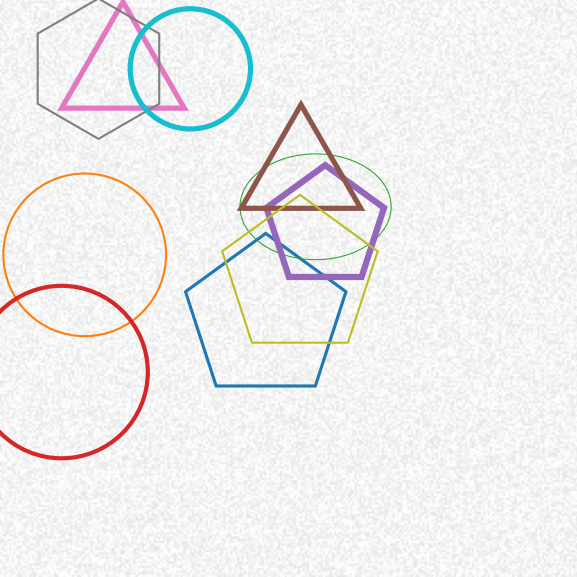[{"shape": "pentagon", "thickness": 1.5, "radius": 0.73, "center": [0.46, 0.449]}, {"shape": "circle", "thickness": 1, "radius": 0.7, "center": [0.147, 0.558]}, {"shape": "oval", "thickness": 0.5, "radius": 0.65, "center": [0.546, 0.641]}, {"shape": "circle", "thickness": 2, "radius": 0.75, "center": [0.107, 0.355]}, {"shape": "pentagon", "thickness": 3, "radius": 0.54, "center": [0.563, 0.606]}, {"shape": "triangle", "thickness": 2.5, "radius": 0.6, "center": [0.521, 0.698]}, {"shape": "triangle", "thickness": 2.5, "radius": 0.61, "center": [0.213, 0.873]}, {"shape": "hexagon", "thickness": 1, "radius": 0.61, "center": [0.17, 0.88]}, {"shape": "pentagon", "thickness": 1, "radius": 0.71, "center": [0.519, 0.52]}, {"shape": "circle", "thickness": 2.5, "radius": 0.52, "center": [0.33, 0.88]}]